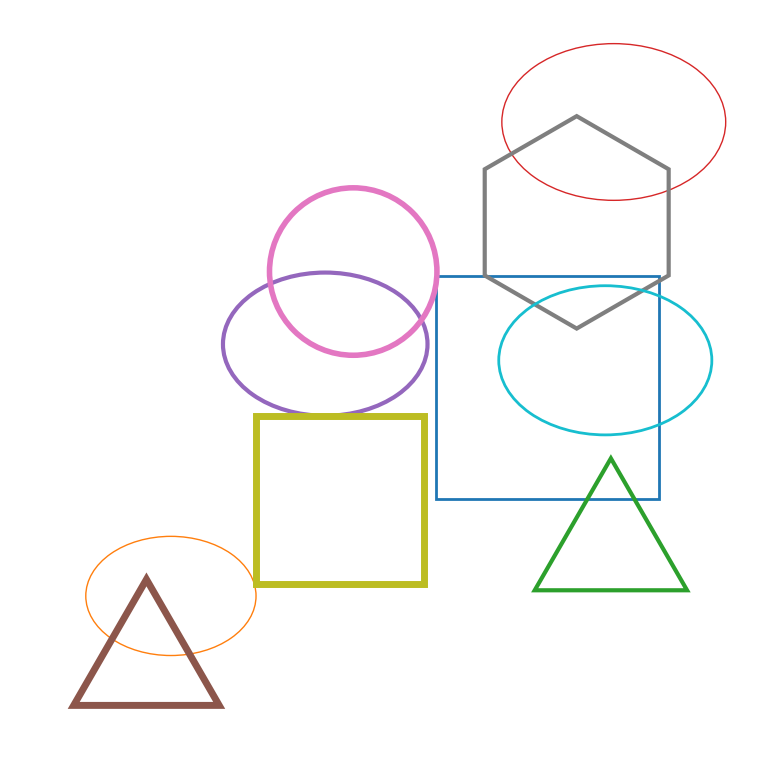[{"shape": "square", "thickness": 1, "radius": 0.73, "center": [0.711, 0.497]}, {"shape": "oval", "thickness": 0.5, "radius": 0.55, "center": [0.222, 0.226]}, {"shape": "triangle", "thickness": 1.5, "radius": 0.57, "center": [0.793, 0.291]}, {"shape": "oval", "thickness": 0.5, "radius": 0.73, "center": [0.797, 0.842]}, {"shape": "oval", "thickness": 1.5, "radius": 0.66, "center": [0.422, 0.553]}, {"shape": "triangle", "thickness": 2.5, "radius": 0.55, "center": [0.19, 0.138]}, {"shape": "circle", "thickness": 2, "radius": 0.54, "center": [0.459, 0.647]}, {"shape": "hexagon", "thickness": 1.5, "radius": 0.69, "center": [0.749, 0.711]}, {"shape": "square", "thickness": 2.5, "radius": 0.55, "center": [0.442, 0.351]}, {"shape": "oval", "thickness": 1, "radius": 0.69, "center": [0.786, 0.532]}]